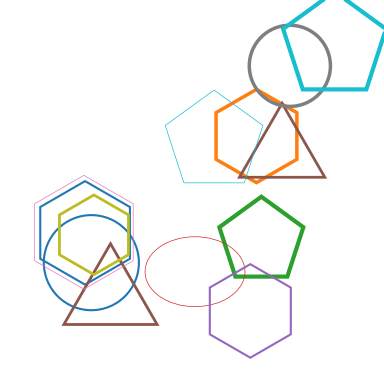[{"shape": "hexagon", "thickness": 1.5, "radius": 0.67, "center": [0.221, 0.395]}, {"shape": "circle", "thickness": 1.5, "radius": 0.62, "center": [0.237, 0.318]}, {"shape": "hexagon", "thickness": 2.5, "radius": 0.61, "center": [0.666, 0.647]}, {"shape": "pentagon", "thickness": 3, "radius": 0.57, "center": [0.679, 0.374]}, {"shape": "oval", "thickness": 0.5, "radius": 0.65, "center": [0.507, 0.294]}, {"shape": "hexagon", "thickness": 1.5, "radius": 0.61, "center": [0.65, 0.192]}, {"shape": "triangle", "thickness": 2, "radius": 0.7, "center": [0.287, 0.227]}, {"shape": "triangle", "thickness": 2, "radius": 0.64, "center": [0.733, 0.604]}, {"shape": "hexagon", "thickness": 0.5, "radius": 0.74, "center": [0.218, 0.397]}, {"shape": "circle", "thickness": 2.5, "radius": 0.53, "center": [0.753, 0.829]}, {"shape": "hexagon", "thickness": 2, "radius": 0.52, "center": [0.244, 0.39]}, {"shape": "pentagon", "thickness": 0.5, "radius": 0.67, "center": [0.556, 0.633]}, {"shape": "pentagon", "thickness": 3, "radius": 0.7, "center": [0.869, 0.881]}]